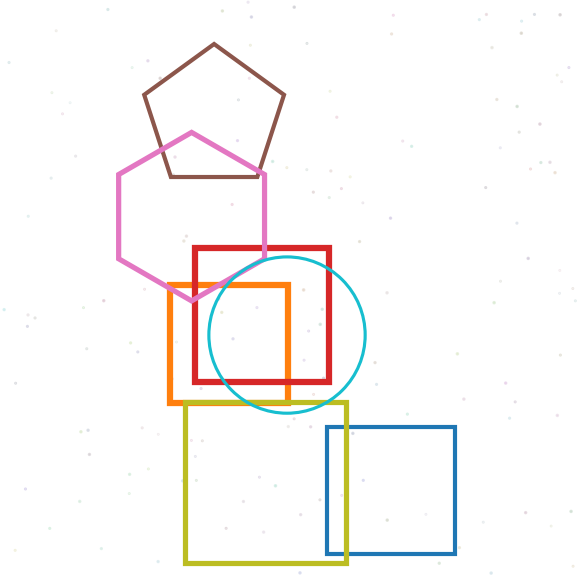[{"shape": "square", "thickness": 2, "radius": 0.55, "center": [0.677, 0.15]}, {"shape": "square", "thickness": 3, "radius": 0.51, "center": [0.396, 0.403]}, {"shape": "square", "thickness": 3, "radius": 0.58, "center": [0.454, 0.454]}, {"shape": "pentagon", "thickness": 2, "radius": 0.64, "center": [0.371, 0.796]}, {"shape": "hexagon", "thickness": 2.5, "radius": 0.73, "center": [0.332, 0.624]}, {"shape": "square", "thickness": 2.5, "radius": 0.7, "center": [0.46, 0.164]}, {"shape": "circle", "thickness": 1.5, "radius": 0.68, "center": [0.497, 0.419]}]